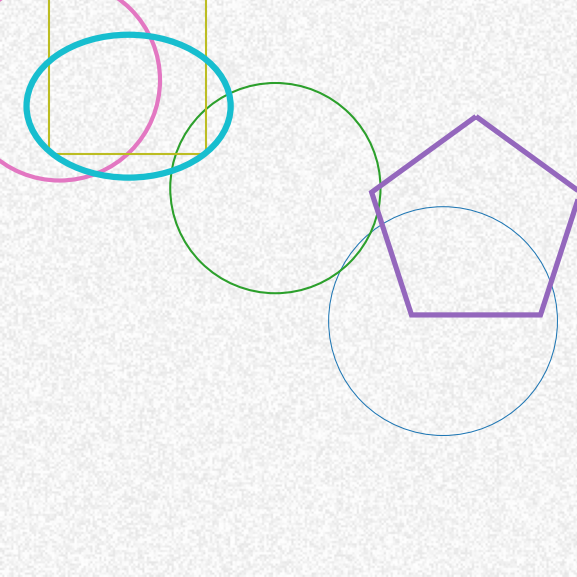[{"shape": "circle", "thickness": 0.5, "radius": 0.99, "center": [0.767, 0.443]}, {"shape": "circle", "thickness": 1, "radius": 0.91, "center": [0.477, 0.673]}, {"shape": "pentagon", "thickness": 2.5, "radius": 0.95, "center": [0.824, 0.608]}, {"shape": "circle", "thickness": 2, "radius": 0.87, "center": [0.103, 0.86]}, {"shape": "square", "thickness": 1, "radius": 0.68, "center": [0.221, 0.868]}, {"shape": "oval", "thickness": 3, "radius": 0.88, "center": [0.223, 0.815]}]